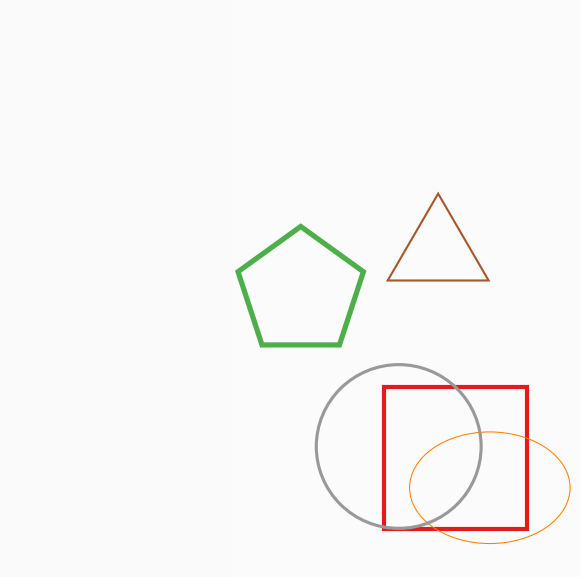[{"shape": "square", "thickness": 2, "radius": 0.61, "center": [0.784, 0.207]}, {"shape": "pentagon", "thickness": 2.5, "radius": 0.57, "center": [0.517, 0.494]}, {"shape": "oval", "thickness": 0.5, "radius": 0.69, "center": [0.843, 0.155]}, {"shape": "triangle", "thickness": 1, "radius": 0.5, "center": [0.754, 0.564]}, {"shape": "circle", "thickness": 1.5, "radius": 0.71, "center": [0.686, 0.226]}]